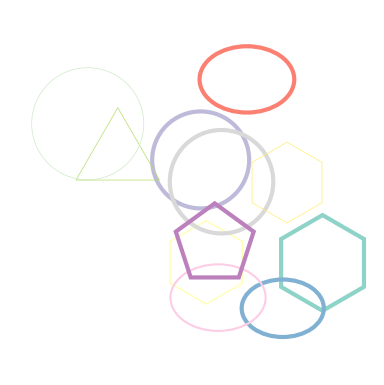[{"shape": "hexagon", "thickness": 3, "radius": 0.62, "center": [0.838, 0.317]}, {"shape": "hexagon", "thickness": 1, "radius": 0.54, "center": [0.536, 0.319]}, {"shape": "circle", "thickness": 3, "radius": 0.63, "center": [0.521, 0.585]}, {"shape": "oval", "thickness": 3, "radius": 0.61, "center": [0.641, 0.794]}, {"shape": "oval", "thickness": 3, "radius": 0.53, "center": [0.734, 0.199]}, {"shape": "triangle", "thickness": 0.5, "radius": 0.63, "center": [0.306, 0.595]}, {"shape": "oval", "thickness": 1.5, "radius": 0.62, "center": [0.566, 0.227]}, {"shape": "circle", "thickness": 3, "radius": 0.67, "center": [0.575, 0.528]}, {"shape": "pentagon", "thickness": 3, "radius": 0.53, "center": [0.558, 0.365]}, {"shape": "circle", "thickness": 0.5, "radius": 0.73, "center": [0.228, 0.679]}, {"shape": "hexagon", "thickness": 0.5, "radius": 0.52, "center": [0.746, 0.526]}]